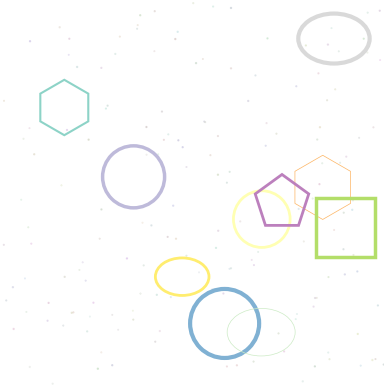[{"shape": "hexagon", "thickness": 1.5, "radius": 0.36, "center": [0.167, 0.721]}, {"shape": "circle", "thickness": 2, "radius": 0.37, "center": [0.68, 0.431]}, {"shape": "circle", "thickness": 2.5, "radius": 0.4, "center": [0.347, 0.541]}, {"shape": "circle", "thickness": 3, "radius": 0.45, "center": [0.583, 0.16]}, {"shape": "hexagon", "thickness": 0.5, "radius": 0.42, "center": [0.838, 0.513]}, {"shape": "square", "thickness": 2.5, "radius": 0.38, "center": [0.897, 0.408]}, {"shape": "oval", "thickness": 3, "radius": 0.46, "center": [0.867, 0.9]}, {"shape": "pentagon", "thickness": 2, "radius": 0.37, "center": [0.732, 0.474]}, {"shape": "oval", "thickness": 0.5, "radius": 0.44, "center": [0.678, 0.137]}, {"shape": "oval", "thickness": 2, "radius": 0.35, "center": [0.473, 0.281]}]